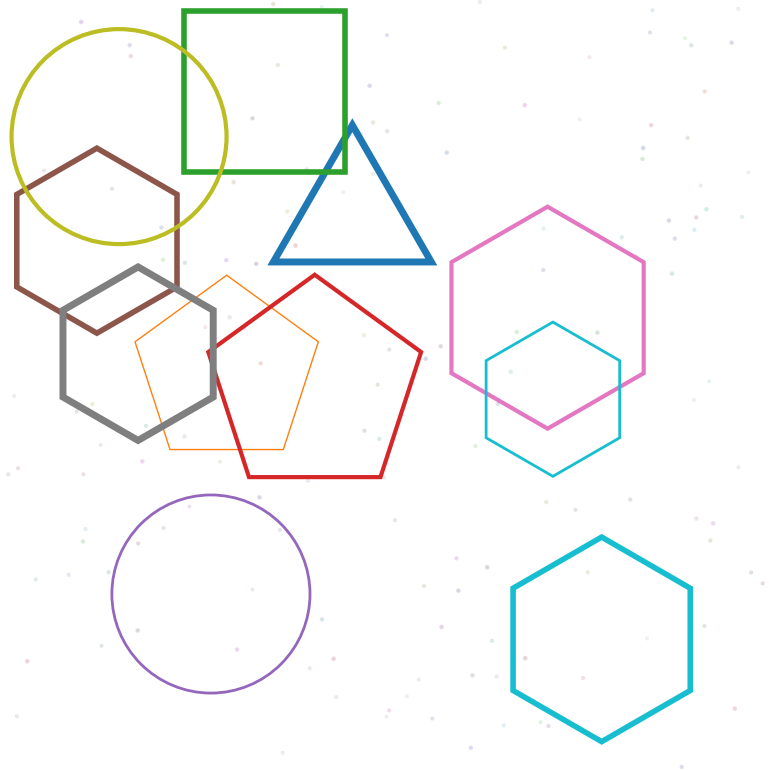[{"shape": "triangle", "thickness": 2.5, "radius": 0.59, "center": [0.458, 0.719]}, {"shape": "pentagon", "thickness": 0.5, "radius": 0.63, "center": [0.294, 0.517]}, {"shape": "square", "thickness": 2, "radius": 0.52, "center": [0.343, 0.881]}, {"shape": "pentagon", "thickness": 1.5, "radius": 0.73, "center": [0.409, 0.498]}, {"shape": "circle", "thickness": 1, "radius": 0.64, "center": [0.274, 0.229]}, {"shape": "hexagon", "thickness": 2, "radius": 0.6, "center": [0.126, 0.687]}, {"shape": "hexagon", "thickness": 1.5, "radius": 0.72, "center": [0.711, 0.587]}, {"shape": "hexagon", "thickness": 2.5, "radius": 0.56, "center": [0.179, 0.541]}, {"shape": "circle", "thickness": 1.5, "radius": 0.7, "center": [0.155, 0.823]}, {"shape": "hexagon", "thickness": 1, "radius": 0.5, "center": [0.718, 0.482]}, {"shape": "hexagon", "thickness": 2, "radius": 0.66, "center": [0.781, 0.17]}]